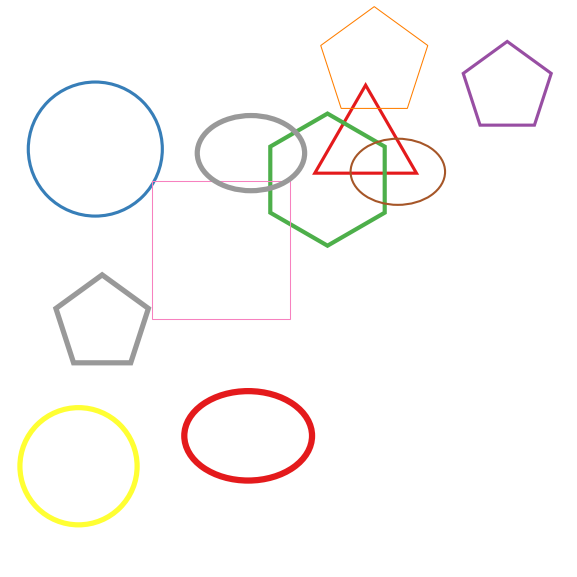[{"shape": "oval", "thickness": 3, "radius": 0.55, "center": [0.43, 0.244]}, {"shape": "triangle", "thickness": 1.5, "radius": 0.51, "center": [0.633, 0.75]}, {"shape": "circle", "thickness": 1.5, "radius": 0.58, "center": [0.165, 0.741]}, {"shape": "hexagon", "thickness": 2, "radius": 0.57, "center": [0.567, 0.688]}, {"shape": "pentagon", "thickness": 1.5, "radius": 0.4, "center": [0.878, 0.847]}, {"shape": "pentagon", "thickness": 0.5, "radius": 0.49, "center": [0.648, 0.89]}, {"shape": "circle", "thickness": 2.5, "radius": 0.51, "center": [0.136, 0.192]}, {"shape": "oval", "thickness": 1, "radius": 0.41, "center": [0.689, 0.702]}, {"shape": "square", "thickness": 0.5, "radius": 0.6, "center": [0.382, 0.567]}, {"shape": "oval", "thickness": 2.5, "radius": 0.46, "center": [0.435, 0.734]}, {"shape": "pentagon", "thickness": 2.5, "radius": 0.42, "center": [0.177, 0.439]}]